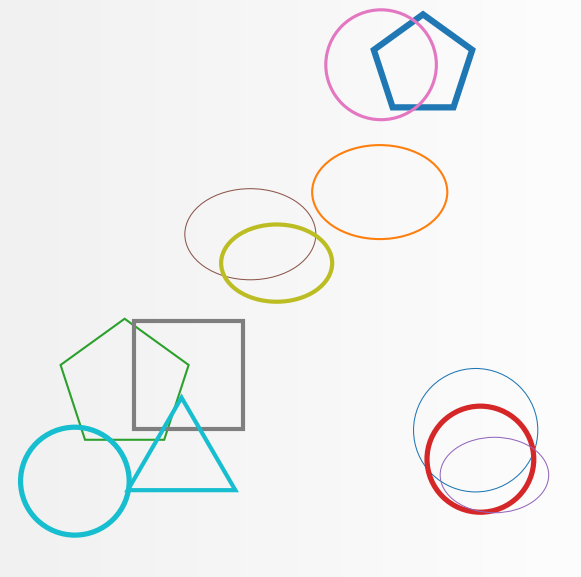[{"shape": "pentagon", "thickness": 3, "radius": 0.45, "center": [0.728, 0.885]}, {"shape": "circle", "thickness": 0.5, "radius": 0.53, "center": [0.818, 0.254]}, {"shape": "oval", "thickness": 1, "radius": 0.58, "center": [0.653, 0.667]}, {"shape": "pentagon", "thickness": 1, "radius": 0.58, "center": [0.214, 0.331]}, {"shape": "circle", "thickness": 2.5, "radius": 0.46, "center": [0.826, 0.204]}, {"shape": "oval", "thickness": 0.5, "radius": 0.47, "center": [0.851, 0.177]}, {"shape": "oval", "thickness": 0.5, "radius": 0.56, "center": [0.431, 0.594]}, {"shape": "circle", "thickness": 1.5, "radius": 0.48, "center": [0.656, 0.887]}, {"shape": "square", "thickness": 2, "radius": 0.47, "center": [0.324, 0.35]}, {"shape": "oval", "thickness": 2, "radius": 0.48, "center": [0.476, 0.544]}, {"shape": "triangle", "thickness": 2, "radius": 0.53, "center": [0.312, 0.204]}, {"shape": "circle", "thickness": 2.5, "radius": 0.47, "center": [0.129, 0.166]}]